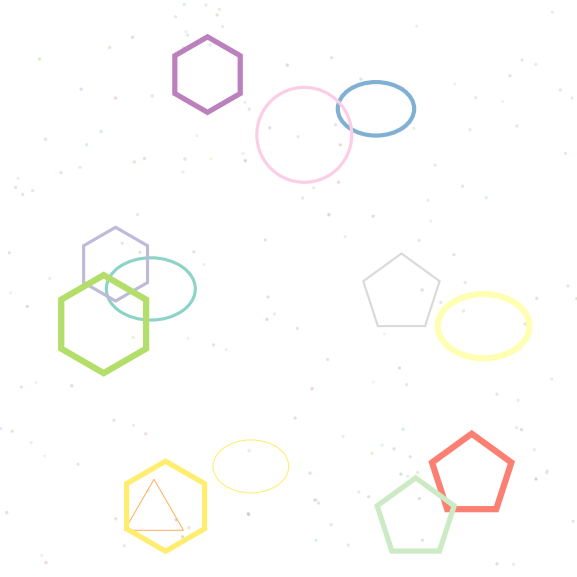[{"shape": "oval", "thickness": 1.5, "radius": 0.39, "center": [0.261, 0.499]}, {"shape": "oval", "thickness": 3, "radius": 0.4, "center": [0.837, 0.434]}, {"shape": "hexagon", "thickness": 1.5, "radius": 0.32, "center": [0.2, 0.542]}, {"shape": "pentagon", "thickness": 3, "radius": 0.36, "center": [0.817, 0.176]}, {"shape": "oval", "thickness": 2, "radius": 0.33, "center": [0.651, 0.811]}, {"shape": "triangle", "thickness": 0.5, "radius": 0.29, "center": [0.267, 0.11]}, {"shape": "hexagon", "thickness": 3, "radius": 0.42, "center": [0.18, 0.438]}, {"shape": "circle", "thickness": 1.5, "radius": 0.41, "center": [0.527, 0.766]}, {"shape": "pentagon", "thickness": 1, "radius": 0.35, "center": [0.695, 0.491]}, {"shape": "hexagon", "thickness": 2.5, "radius": 0.33, "center": [0.359, 0.87]}, {"shape": "pentagon", "thickness": 2.5, "radius": 0.35, "center": [0.72, 0.102]}, {"shape": "oval", "thickness": 0.5, "radius": 0.33, "center": [0.435, 0.192]}, {"shape": "hexagon", "thickness": 2.5, "radius": 0.39, "center": [0.287, 0.123]}]